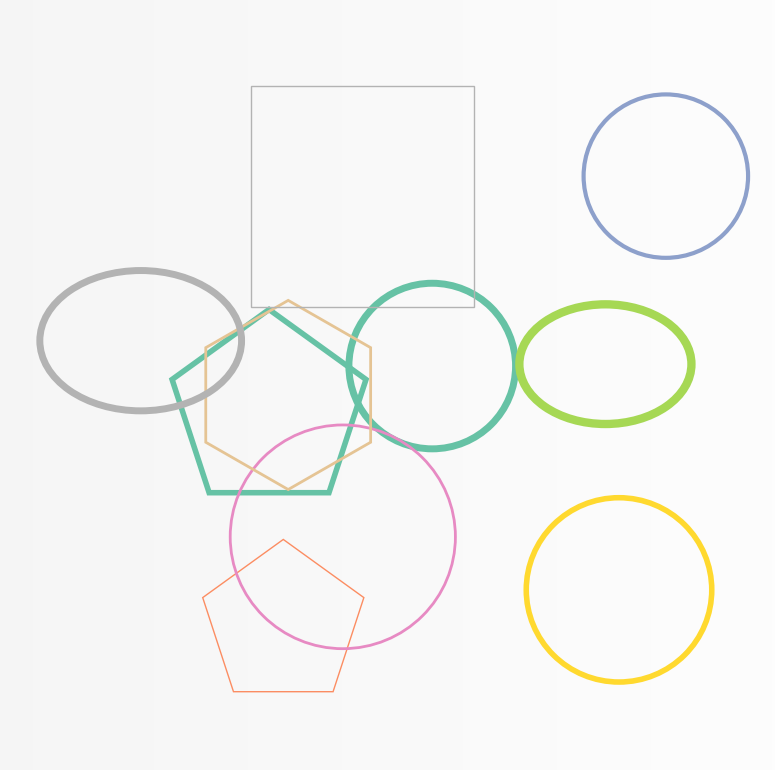[{"shape": "pentagon", "thickness": 2, "radius": 0.66, "center": [0.347, 0.467]}, {"shape": "circle", "thickness": 2.5, "radius": 0.54, "center": [0.558, 0.525]}, {"shape": "pentagon", "thickness": 0.5, "radius": 0.55, "center": [0.366, 0.19]}, {"shape": "circle", "thickness": 1.5, "radius": 0.53, "center": [0.859, 0.771]}, {"shape": "circle", "thickness": 1, "radius": 0.73, "center": [0.442, 0.303]}, {"shape": "oval", "thickness": 3, "radius": 0.56, "center": [0.781, 0.527]}, {"shape": "circle", "thickness": 2, "radius": 0.6, "center": [0.799, 0.234]}, {"shape": "hexagon", "thickness": 1, "radius": 0.61, "center": [0.372, 0.487]}, {"shape": "oval", "thickness": 2.5, "radius": 0.65, "center": [0.182, 0.558]}, {"shape": "square", "thickness": 0.5, "radius": 0.72, "center": [0.468, 0.745]}]